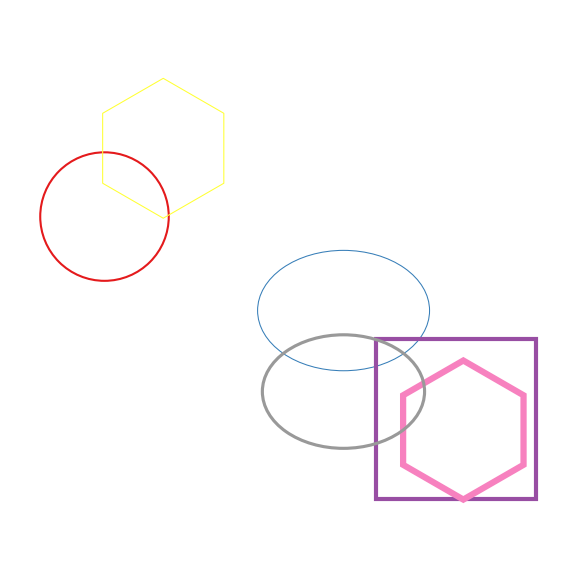[{"shape": "circle", "thickness": 1, "radius": 0.56, "center": [0.181, 0.624]}, {"shape": "oval", "thickness": 0.5, "radius": 0.74, "center": [0.595, 0.461]}, {"shape": "square", "thickness": 2, "radius": 0.69, "center": [0.789, 0.273]}, {"shape": "hexagon", "thickness": 0.5, "radius": 0.61, "center": [0.283, 0.742]}, {"shape": "hexagon", "thickness": 3, "radius": 0.6, "center": [0.802, 0.254]}, {"shape": "oval", "thickness": 1.5, "radius": 0.7, "center": [0.595, 0.321]}]